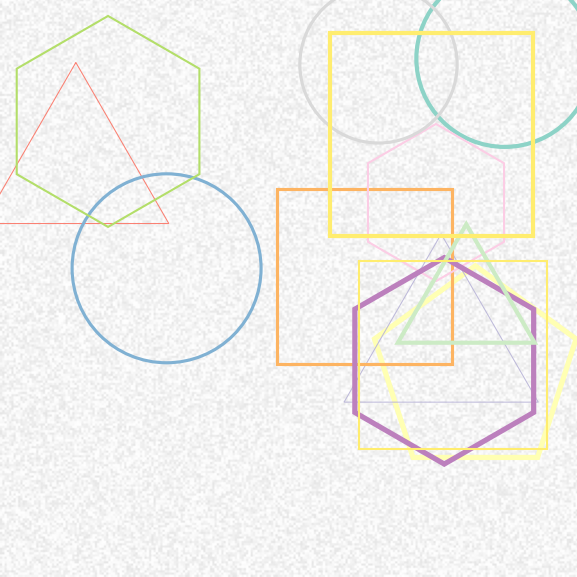[{"shape": "circle", "thickness": 2, "radius": 0.76, "center": [0.874, 0.898]}, {"shape": "pentagon", "thickness": 2.5, "radius": 0.92, "center": [0.823, 0.355]}, {"shape": "triangle", "thickness": 0.5, "radius": 0.97, "center": [0.764, 0.4]}, {"shape": "triangle", "thickness": 0.5, "radius": 0.93, "center": [0.131, 0.705]}, {"shape": "circle", "thickness": 1.5, "radius": 0.82, "center": [0.288, 0.535]}, {"shape": "square", "thickness": 1.5, "radius": 0.76, "center": [0.631, 0.52]}, {"shape": "hexagon", "thickness": 1, "radius": 0.91, "center": [0.187, 0.789]}, {"shape": "hexagon", "thickness": 1, "radius": 0.68, "center": [0.755, 0.648]}, {"shape": "circle", "thickness": 1.5, "radius": 0.68, "center": [0.655, 0.888]}, {"shape": "hexagon", "thickness": 2.5, "radius": 0.89, "center": [0.769, 0.374]}, {"shape": "triangle", "thickness": 2, "radius": 0.68, "center": [0.807, 0.474]}, {"shape": "square", "thickness": 1, "radius": 0.81, "center": [0.785, 0.384]}, {"shape": "square", "thickness": 2, "radius": 0.88, "center": [0.747, 0.766]}]